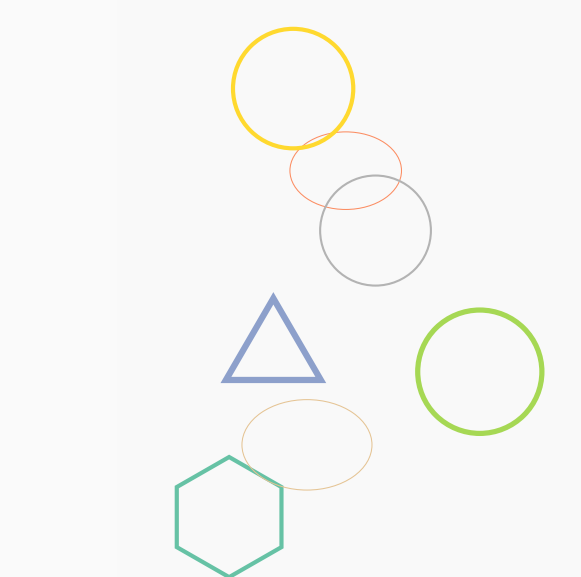[{"shape": "hexagon", "thickness": 2, "radius": 0.52, "center": [0.394, 0.104]}, {"shape": "oval", "thickness": 0.5, "radius": 0.48, "center": [0.595, 0.704]}, {"shape": "triangle", "thickness": 3, "radius": 0.47, "center": [0.47, 0.388]}, {"shape": "circle", "thickness": 2.5, "radius": 0.53, "center": [0.825, 0.355]}, {"shape": "circle", "thickness": 2, "radius": 0.52, "center": [0.504, 0.846]}, {"shape": "oval", "thickness": 0.5, "radius": 0.56, "center": [0.528, 0.229]}, {"shape": "circle", "thickness": 1, "radius": 0.48, "center": [0.646, 0.6]}]